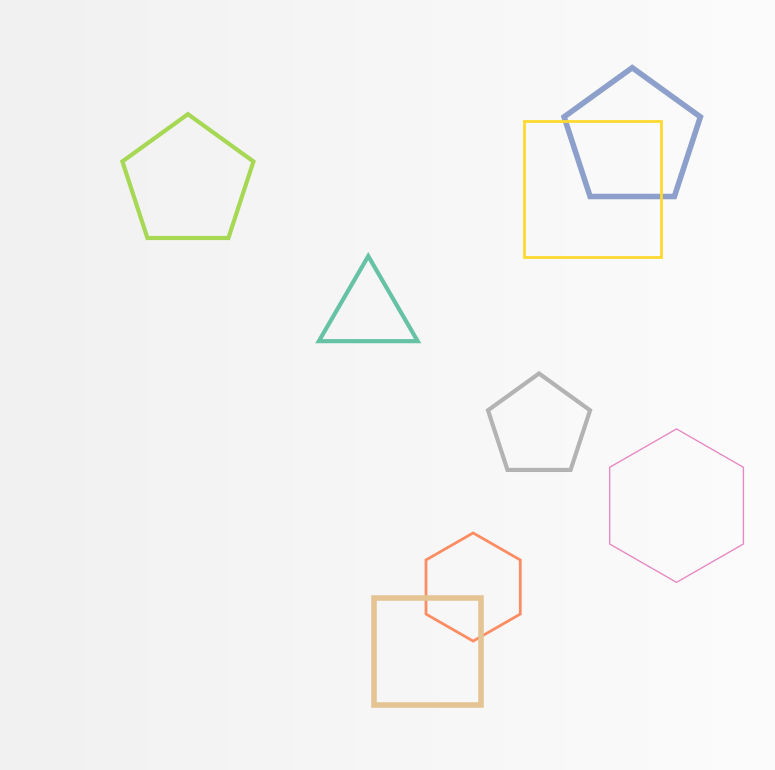[{"shape": "triangle", "thickness": 1.5, "radius": 0.37, "center": [0.475, 0.594]}, {"shape": "hexagon", "thickness": 1, "radius": 0.35, "center": [0.61, 0.238]}, {"shape": "pentagon", "thickness": 2, "radius": 0.46, "center": [0.816, 0.82]}, {"shape": "hexagon", "thickness": 0.5, "radius": 0.5, "center": [0.873, 0.343]}, {"shape": "pentagon", "thickness": 1.5, "radius": 0.44, "center": [0.242, 0.763]}, {"shape": "square", "thickness": 1, "radius": 0.44, "center": [0.764, 0.754]}, {"shape": "square", "thickness": 2, "radius": 0.35, "center": [0.551, 0.154]}, {"shape": "pentagon", "thickness": 1.5, "radius": 0.35, "center": [0.696, 0.446]}]